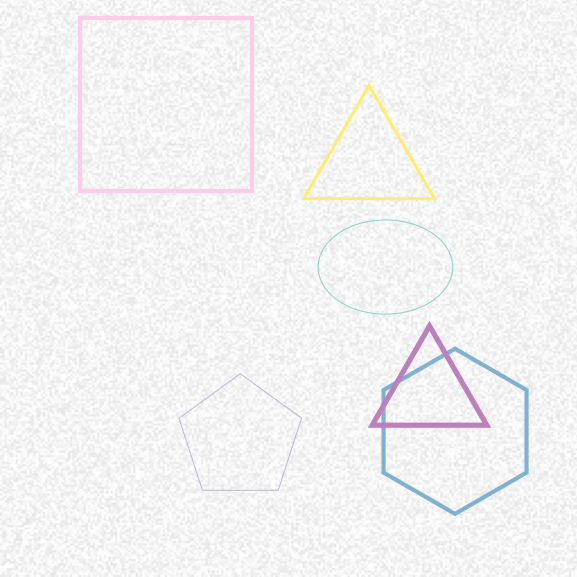[{"shape": "oval", "thickness": 0.5, "radius": 0.58, "center": [0.667, 0.537]}, {"shape": "pentagon", "thickness": 0.5, "radius": 0.56, "center": [0.416, 0.24]}, {"shape": "hexagon", "thickness": 2, "radius": 0.71, "center": [0.788, 0.252]}, {"shape": "square", "thickness": 2, "radius": 0.75, "center": [0.288, 0.818]}, {"shape": "triangle", "thickness": 2.5, "radius": 0.57, "center": [0.744, 0.32]}, {"shape": "triangle", "thickness": 1.5, "radius": 0.65, "center": [0.639, 0.72]}]